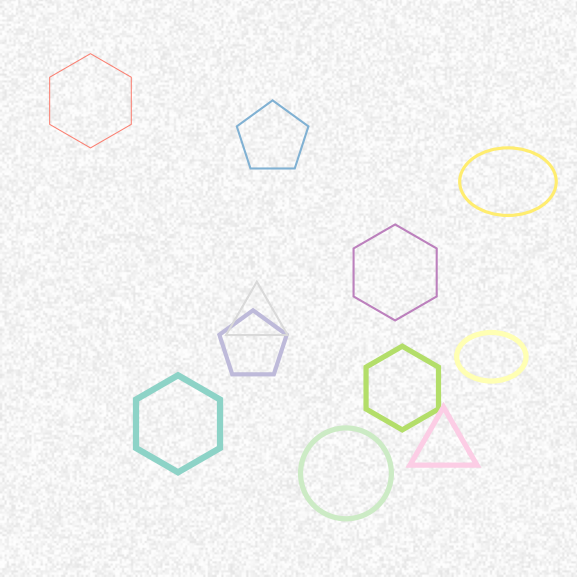[{"shape": "hexagon", "thickness": 3, "radius": 0.42, "center": [0.308, 0.265]}, {"shape": "oval", "thickness": 2.5, "radius": 0.3, "center": [0.851, 0.381]}, {"shape": "pentagon", "thickness": 2, "radius": 0.31, "center": [0.438, 0.401]}, {"shape": "hexagon", "thickness": 0.5, "radius": 0.41, "center": [0.157, 0.825]}, {"shape": "pentagon", "thickness": 1, "radius": 0.33, "center": [0.472, 0.76]}, {"shape": "hexagon", "thickness": 2.5, "radius": 0.36, "center": [0.697, 0.327]}, {"shape": "triangle", "thickness": 2.5, "radius": 0.34, "center": [0.768, 0.227]}, {"shape": "triangle", "thickness": 1, "radius": 0.31, "center": [0.445, 0.45]}, {"shape": "hexagon", "thickness": 1, "radius": 0.42, "center": [0.684, 0.527]}, {"shape": "circle", "thickness": 2.5, "radius": 0.39, "center": [0.599, 0.179]}, {"shape": "oval", "thickness": 1.5, "radius": 0.42, "center": [0.88, 0.685]}]